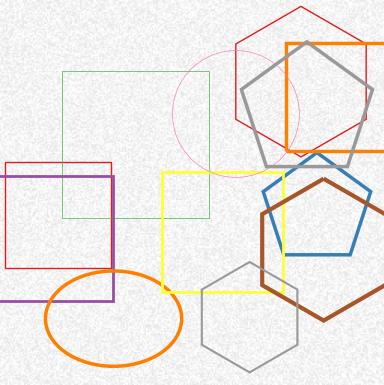[{"shape": "hexagon", "thickness": 1, "radius": 0.98, "center": [0.782, 0.788]}, {"shape": "square", "thickness": 1, "radius": 0.69, "center": [0.151, 0.442]}, {"shape": "pentagon", "thickness": 2.5, "radius": 0.73, "center": [0.823, 0.457]}, {"shape": "square", "thickness": 0.5, "radius": 0.96, "center": [0.353, 0.625]}, {"shape": "square", "thickness": 2, "radius": 0.81, "center": [0.132, 0.381]}, {"shape": "oval", "thickness": 2.5, "radius": 0.88, "center": [0.295, 0.172]}, {"shape": "square", "thickness": 2.5, "radius": 0.7, "center": [0.883, 0.748]}, {"shape": "square", "thickness": 2, "radius": 0.78, "center": [0.578, 0.397]}, {"shape": "hexagon", "thickness": 3, "radius": 0.92, "center": [0.841, 0.352]}, {"shape": "circle", "thickness": 0.5, "radius": 0.82, "center": [0.613, 0.704]}, {"shape": "hexagon", "thickness": 1.5, "radius": 0.72, "center": [0.648, 0.176]}, {"shape": "pentagon", "thickness": 2.5, "radius": 0.9, "center": [0.797, 0.712]}]